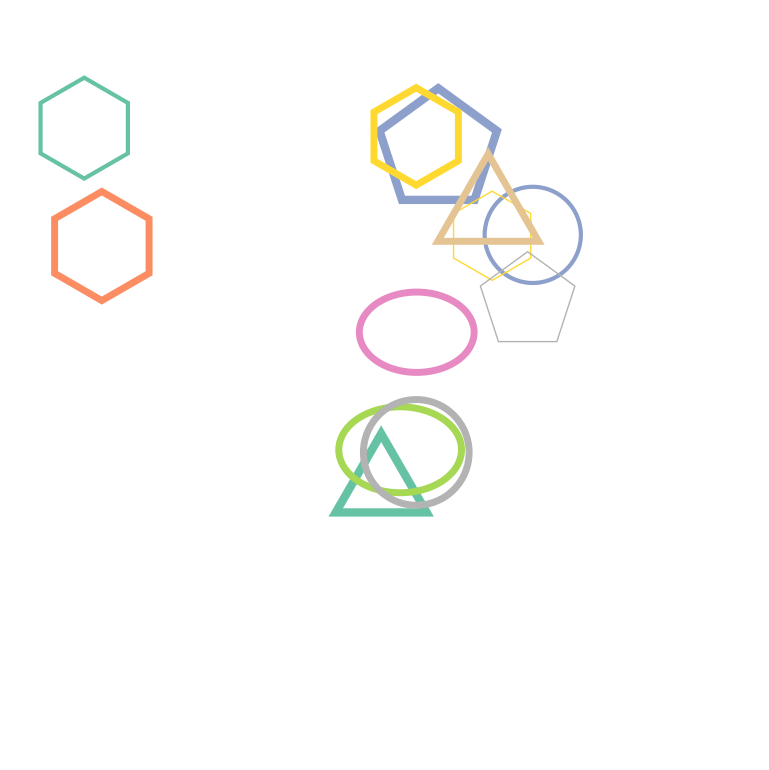[{"shape": "hexagon", "thickness": 1.5, "radius": 0.33, "center": [0.109, 0.834]}, {"shape": "triangle", "thickness": 3, "radius": 0.34, "center": [0.495, 0.369]}, {"shape": "hexagon", "thickness": 2.5, "radius": 0.35, "center": [0.132, 0.68]}, {"shape": "pentagon", "thickness": 3, "radius": 0.4, "center": [0.569, 0.805]}, {"shape": "circle", "thickness": 1.5, "radius": 0.31, "center": [0.692, 0.695]}, {"shape": "oval", "thickness": 2.5, "radius": 0.37, "center": [0.541, 0.569]}, {"shape": "oval", "thickness": 2.5, "radius": 0.4, "center": [0.52, 0.416]}, {"shape": "hexagon", "thickness": 2.5, "radius": 0.32, "center": [0.54, 0.823]}, {"shape": "hexagon", "thickness": 0.5, "radius": 0.29, "center": [0.639, 0.694]}, {"shape": "triangle", "thickness": 2.5, "radius": 0.38, "center": [0.634, 0.724]}, {"shape": "circle", "thickness": 2.5, "radius": 0.34, "center": [0.541, 0.412]}, {"shape": "pentagon", "thickness": 0.5, "radius": 0.32, "center": [0.685, 0.609]}]